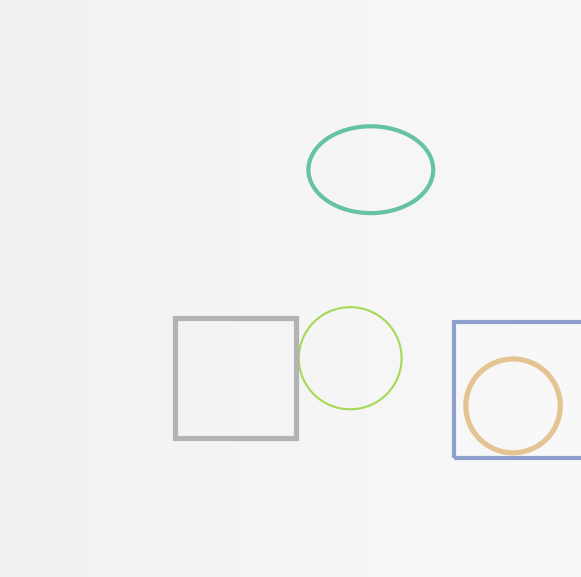[{"shape": "oval", "thickness": 2, "radius": 0.54, "center": [0.638, 0.705]}, {"shape": "square", "thickness": 2, "radius": 0.59, "center": [0.899, 0.324]}, {"shape": "circle", "thickness": 1, "radius": 0.44, "center": [0.603, 0.379]}, {"shape": "circle", "thickness": 2.5, "radius": 0.41, "center": [0.883, 0.296]}, {"shape": "square", "thickness": 2.5, "radius": 0.52, "center": [0.405, 0.345]}]